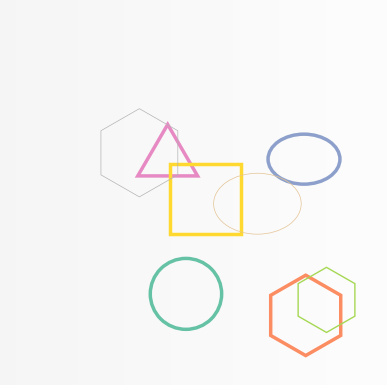[{"shape": "circle", "thickness": 2.5, "radius": 0.46, "center": [0.48, 0.237]}, {"shape": "hexagon", "thickness": 2.5, "radius": 0.52, "center": [0.789, 0.181]}, {"shape": "oval", "thickness": 2.5, "radius": 0.46, "center": [0.785, 0.587]}, {"shape": "triangle", "thickness": 2.5, "radius": 0.45, "center": [0.433, 0.588]}, {"shape": "hexagon", "thickness": 1, "radius": 0.42, "center": [0.843, 0.221]}, {"shape": "square", "thickness": 2.5, "radius": 0.45, "center": [0.53, 0.482]}, {"shape": "oval", "thickness": 0.5, "radius": 0.57, "center": [0.664, 0.471]}, {"shape": "hexagon", "thickness": 0.5, "radius": 0.57, "center": [0.36, 0.603]}]